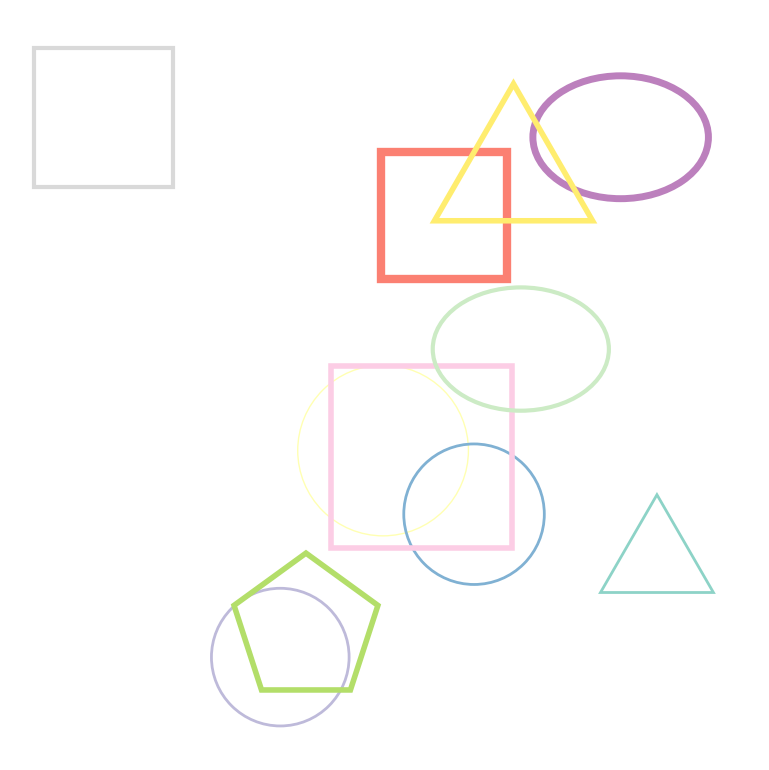[{"shape": "triangle", "thickness": 1, "radius": 0.42, "center": [0.853, 0.273]}, {"shape": "circle", "thickness": 0.5, "radius": 0.55, "center": [0.497, 0.415]}, {"shape": "circle", "thickness": 1, "radius": 0.45, "center": [0.364, 0.147]}, {"shape": "square", "thickness": 3, "radius": 0.41, "center": [0.577, 0.72]}, {"shape": "circle", "thickness": 1, "radius": 0.46, "center": [0.616, 0.332]}, {"shape": "pentagon", "thickness": 2, "radius": 0.49, "center": [0.397, 0.183]}, {"shape": "square", "thickness": 2, "radius": 0.59, "center": [0.547, 0.407]}, {"shape": "square", "thickness": 1.5, "radius": 0.45, "center": [0.134, 0.847]}, {"shape": "oval", "thickness": 2.5, "radius": 0.57, "center": [0.806, 0.822]}, {"shape": "oval", "thickness": 1.5, "radius": 0.57, "center": [0.676, 0.547]}, {"shape": "triangle", "thickness": 2, "radius": 0.59, "center": [0.667, 0.773]}]